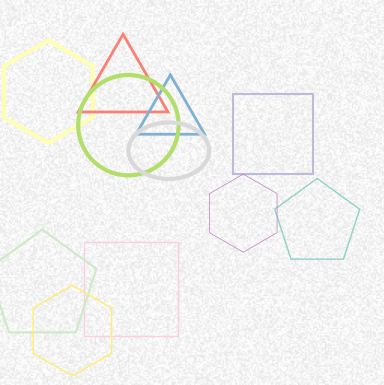[{"shape": "pentagon", "thickness": 1, "radius": 0.58, "center": [0.824, 0.421]}, {"shape": "hexagon", "thickness": 3, "radius": 0.67, "center": [0.126, 0.762]}, {"shape": "square", "thickness": 1.5, "radius": 0.52, "center": [0.71, 0.652]}, {"shape": "triangle", "thickness": 2, "radius": 0.67, "center": [0.32, 0.776]}, {"shape": "triangle", "thickness": 2, "radius": 0.51, "center": [0.442, 0.703]}, {"shape": "circle", "thickness": 3, "radius": 0.65, "center": [0.334, 0.675]}, {"shape": "square", "thickness": 1, "radius": 0.61, "center": [0.341, 0.249]}, {"shape": "oval", "thickness": 3, "radius": 0.52, "center": [0.438, 0.609]}, {"shape": "hexagon", "thickness": 0.5, "radius": 0.51, "center": [0.632, 0.446]}, {"shape": "pentagon", "thickness": 1.5, "radius": 0.74, "center": [0.11, 0.256]}, {"shape": "hexagon", "thickness": 1, "radius": 0.59, "center": [0.188, 0.141]}]